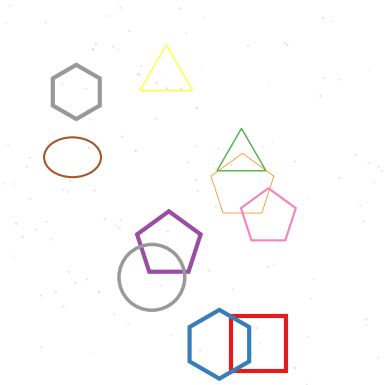[{"shape": "square", "thickness": 3, "radius": 0.36, "center": [0.672, 0.107]}, {"shape": "hexagon", "thickness": 3, "radius": 0.45, "center": [0.57, 0.106]}, {"shape": "triangle", "thickness": 1, "radius": 0.37, "center": [0.627, 0.593]}, {"shape": "pentagon", "thickness": 3, "radius": 0.43, "center": [0.439, 0.364]}, {"shape": "pentagon", "thickness": 0.5, "radius": 0.43, "center": [0.63, 0.516]}, {"shape": "triangle", "thickness": 1, "radius": 0.39, "center": [0.432, 0.805]}, {"shape": "oval", "thickness": 1.5, "radius": 0.37, "center": [0.188, 0.592]}, {"shape": "pentagon", "thickness": 1.5, "radius": 0.37, "center": [0.697, 0.436]}, {"shape": "circle", "thickness": 2.5, "radius": 0.43, "center": [0.394, 0.28]}, {"shape": "hexagon", "thickness": 3, "radius": 0.35, "center": [0.198, 0.761]}]